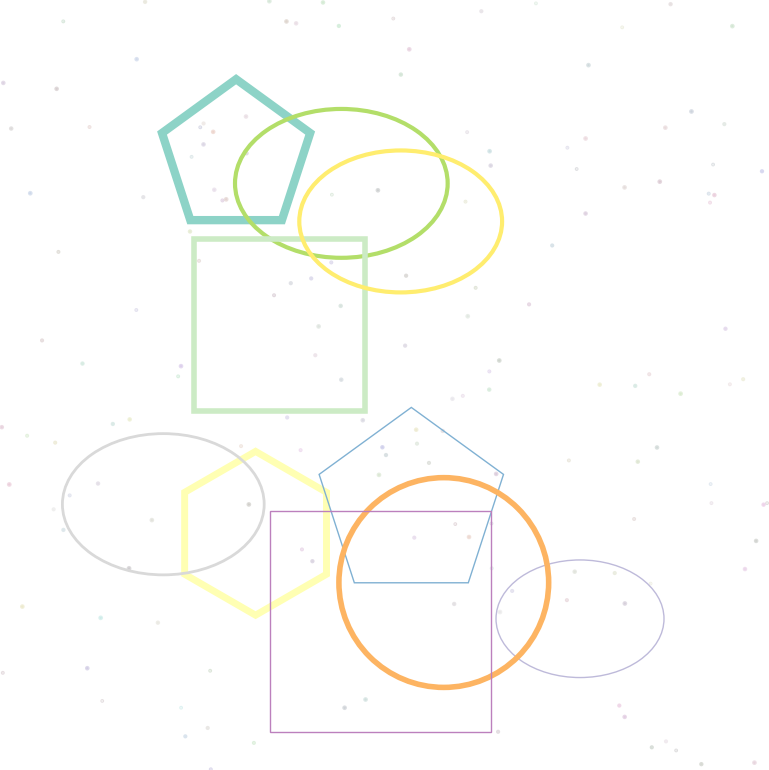[{"shape": "pentagon", "thickness": 3, "radius": 0.51, "center": [0.307, 0.796]}, {"shape": "hexagon", "thickness": 2.5, "radius": 0.53, "center": [0.332, 0.307]}, {"shape": "oval", "thickness": 0.5, "radius": 0.55, "center": [0.753, 0.196]}, {"shape": "pentagon", "thickness": 0.5, "radius": 0.63, "center": [0.534, 0.345]}, {"shape": "circle", "thickness": 2, "radius": 0.68, "center": [0.576, 0.243]}, {"shape": "oval", "thickness": 1.5, "radius": 0.69, "center": [0.443, 0.762]}, {"shape": "oval", "thickness": 1, "radius": 0.66, "center": [0.212, 0.345]}, {"shape": "square", "thickness": 0.5, "radius": 0.72, "center": [0.494, 0.193]}, {"shape": "square", "thickness": 2, "radius": 0.56, "center": [0.363, 0.578]}, {"shape": "oval", "thickness": 1.5, "radius": 0.66, "center": [0.52, 0.712]}]